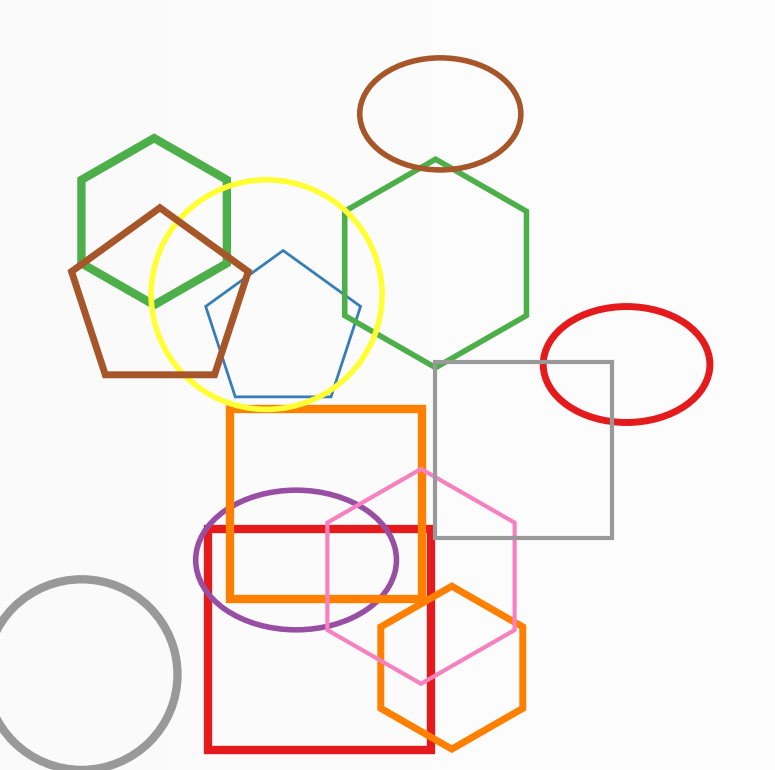[{"shape": "square", "thickness": 3, "radius": 0.72, "center": [0.413, 0.169]}, {"shape": "oval", "thickness": 2.5, "radius": 0.54, "center": [0.808, 0.527]}, {"shape": "pentagon", "thickness": 1, "radius": 0.53, "center": [0.365, 0.57]}, {"shape": "hexagon", "thickness": 3, "radius": 0.54, "center": [0.199, 0.712]}, {"shape": "hexagon", "thickness": 2, "radius": 0.68, "center": [0.562, 0.658]}, {"shape": "oval", "thickness": 2, "radius": 0.65, "center": [0.382, 0.273]}, {"shape": "hexagon", "thickness": 2.5, "radius": 0.53, "center": [0.583, 0.133]}, {"shape": "square", "thickness": 3, "radius": 0.62, "center": [0.421, 0.346]}, {"shape": "circle", "thickness": 2, "radius": 0.75, "center": [0.344, 0.617]}, {"shape": "pentagon", "thickness": 2.5, "radius": 0.6, "center": [0.206, 0.61]}, {"shape": "oval", "thickness": 2, "radius": 0.52, "center": [0.568, 0.852]}, {"shape": "hexagon", "thickness": 1.5, "radius": 0.7, "center": [0.543, 0.251]}, {"shape": "circle", "thickness": 3, "radius": 0.62, "center": [0.105, 0.124]}, {"shape": "square", "thickness": 1.5, "radius": 0.57, "center": [0.675, 0.415]}]